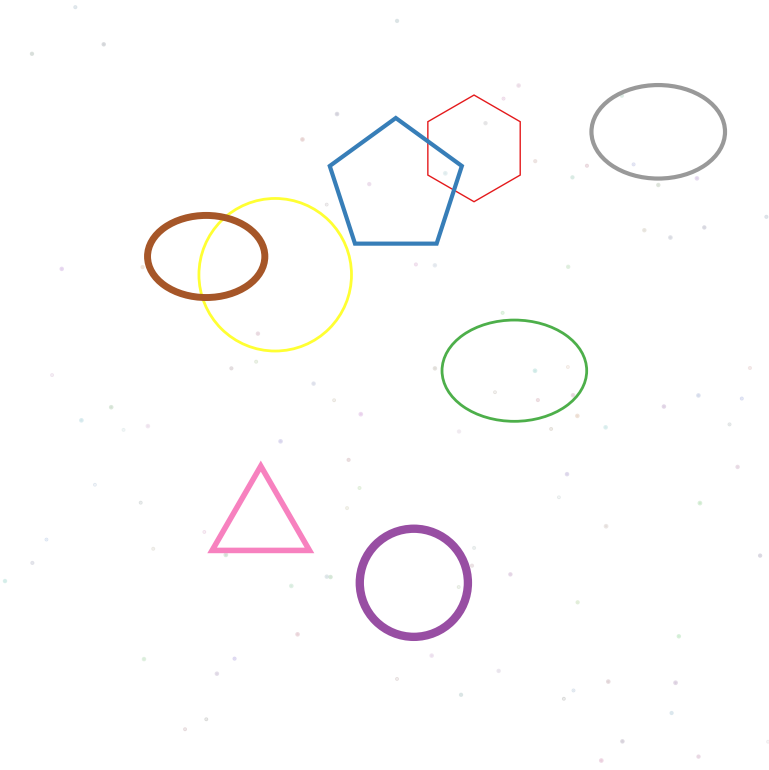[{"shape": "hexagon", "thickness": 0.5, "radius": 0.35, "center": [0.616, 0.807]}, {"shape": "pentagon", "thickness": 1.5, "radius": 0.45, "center": [0.514, 0.757]}, {"shape": "oval", "thickness": 1, "radius": 0.47, "center": [0.668, 0.519]}, {"shape": "circle", "thickness": 3, "radius": 0.35, "center": [0.537, 0.243]}, {"shape": "circle", "thickness": 1, "radius": 0.5, "center": [0.357, 0.643]}, {"shape": "oval", "thickness": 2.5, "radius": 0.38, "center": [0.268, 0.667]}, {"shape": "triangle", "thickness": 2, "radius": 0.37, "center": [0.339, 0.322]}, {"shape": "oval", "thickness": 1.5, "radius": 0.43, "center": [0.855, 0.829]}]